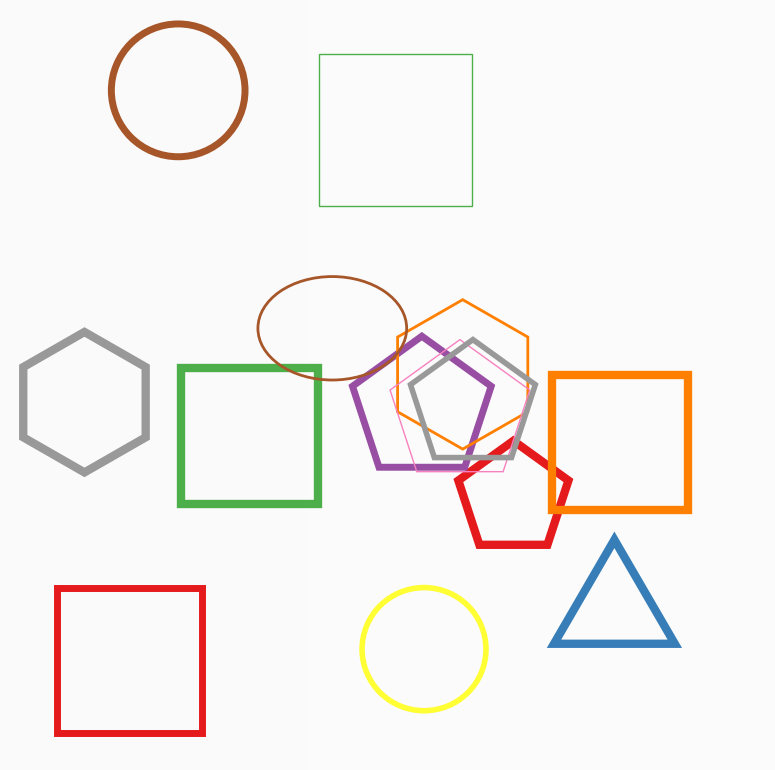[{"shape": "square", "thickness": 2.5, "radius": 0.47, "center": [0.167, 0.142]}, {"shape": "pentagon", "thickness": 3, "radius": 0.37, "center": [0.662, 0.353]}, {"shape": "triangle", "thickness": 3, "radius": 0.45, "center": [0.793, 0.209]}, {"shape": "square", "thickness": 0.5, "radius": 0.49, "center": [0.51, 0.831]}, {"shape": "square", "thickness": 3, "radius": 0.44, "center": [0.323, 0.434]}, {"shape": "pentagon", "thickness": 2.5, "radius": 0.47, "center": [0.544, 0.469]}, {"shape": "square", "thickness": 3, "radius": 0.44, "center": [0.8, 0.425]}, {"shape": "hexagon", "thickness": 1, "radius": 0.49, "center": [0.597, 0.514]}, {"shape": "circle", "thickness": 2, "radius": 0.4, "center": [0.547, 0.157]}, {"shape": "oval", "thickness": 1, "radius": 0.48, "center": [0.429, 0.574]}, {"shape": "circle", "thickness": 2.5, "radius": 0.43, "center": [0.23, 0.883]}, {"shape": "pentagon", "thickness": 0.5, "radius": 0.47, "center": [0.593, 0.464]}, {"shape": "pentagon", "thickness": 2, "radius": 0.42, "center": [0.61, 0.474]}, {"shape": "hexagon", "thickness": 3, "radius": 0.46, "center": [0.109, 0.478]}]